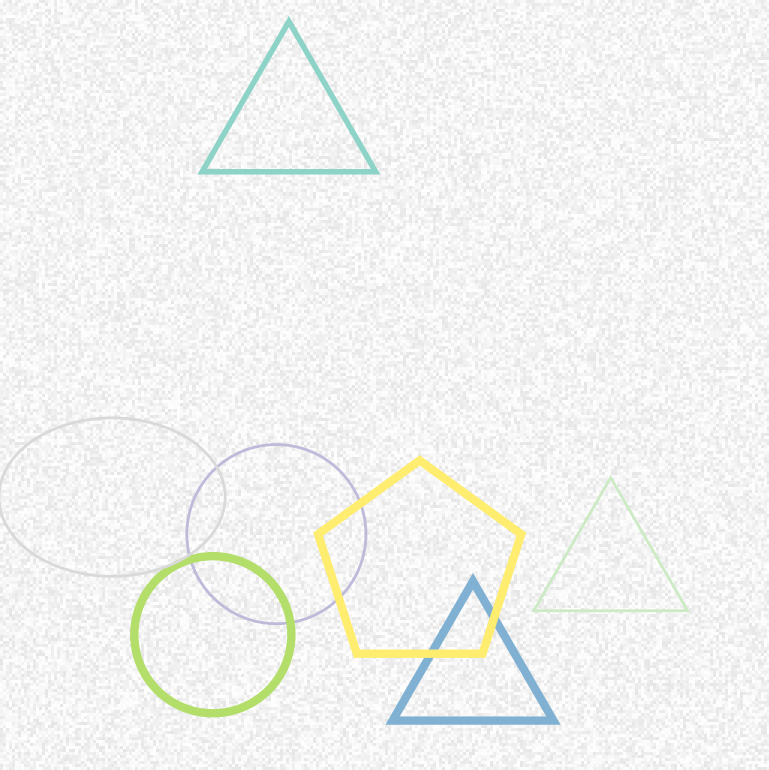[{"shape": "triangle", "thickness": 2, "radius": 0.65, "center": [0.375, 0.842]}, {"shape": "circle", "thickness": 1, "radius": 0.58, "center": [0.359, 0.306]}, {"shape": "triangle", "thickness": 3, "radius": 0.6, "center": [0.614, 0.124]}, {"shape": "circle", "thickness": 3, "radius": 0.51, "center": [0.276, 0.176]}, {"shape": "oval", "thickness": 1, "radius": 0.73, "center": [0.146, 0.354]}, {"shape": "triangle", "thickness": 1, "radius": 0.58, "center": [0.793, 0.265]}, {"shape": "pentagon", "thickness": 3, "radius": 0.69, "center": [0.545, 0.263]}]